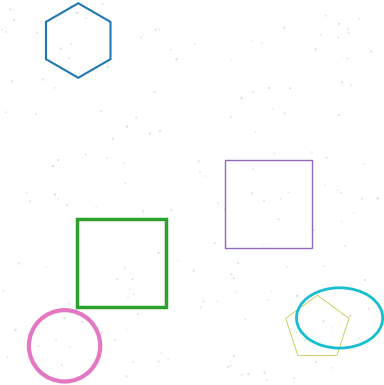[{"shape": "hexagon", "thickness": 1.5, "radius": 0.48, "center": [0.203, 0.895]}, {"shape": "square", "thickness": 2.5, "radius": 0.58, "center": [0.316, 0.317]}, {"shape": "square", "thickness": 1, "radius": 0.57, "center": [0.697, 0.47]}, {"shape": "circle", "thickness": 3, "radius": 0.46, "center": [0.168, 0.102]}, {"shape": "pentagon", "thickness": 0.5, "radius": 0.43, "center": [0.824, 0.147]}, {"shape": "oval", "thickness": 2, "radius": 0.56, "center": [0.882, 0.174]}]